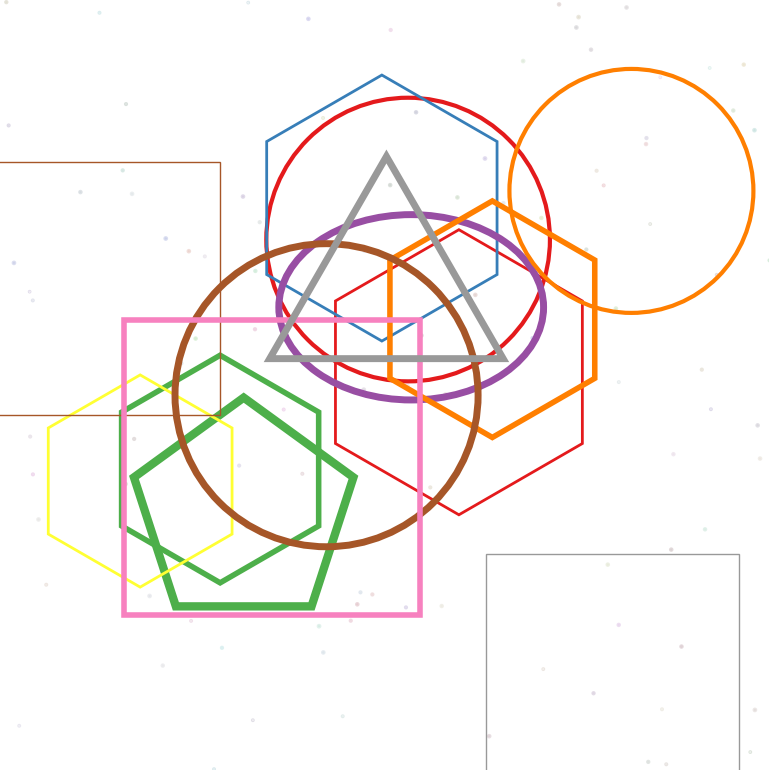[{"shape": "hexagon", "thickness": 1, "radius": 0.93, "center": [0.596, 0.517]}, {"shape": "circle", "thickness": 1.5, "radius": 0.92, "center": [0.53, 0.689]}, {"shape": "hexagon", "thickness": 1, "radius": 0.86, "center": [0.496, 0.73]}, {"shape": "pentagon", "thickness": 3, "radius": 0.75, "center": [0.316, 0.334]}, {"shape": "hexagon", "thickness": 2, "radius": 0.74, "center": [0.286, 0.391]}, {"shape": "oval", "thickness": 2.5, "radius": 0.86, "center": [0.534, 0.601]}, {"shape": "hexagon", "thickness": 2, "radius": 0.77, "center": [0.639, 0.585]}, {"shape": "circle", "thickness": 1.5, "radius": 0.79, "center": [0.82, 0.752]}, {"shape": "hexagon", "thickness": 1, "radius": 0.69, "center": [0.182, 0.375]}, {"shape": "circle", "thickness": 2.5, "radius": 0.98, "center": [0.424, 0.487]}, {"shape": "square", "thickness": 0.5, "radius": 0.82, "center": [0.122, 0.625]}, {"shape": "square", "thickness": 2, "radius": 0.96, "center": [0.353, 0.393]}, {"shape": "square", "thickness": 0.5, "radius": 0.82, "center": [0.796, 0.117]}, {"shape": "triangle", "thickness": 2.5, "radius": 0.88, "center": [0.502, 0.622]}]